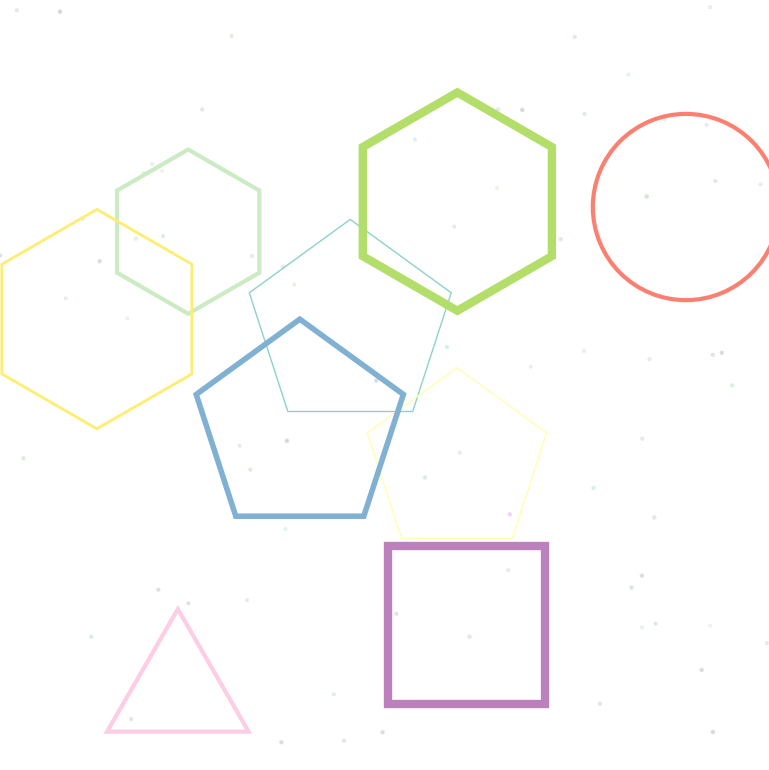[{"shape": "pentagon", "thickness": 0.5, "radius": 0.69, "center": [0.455, 0.577]}, {"shape": "pentagon", "thickness": 0.5, "radius": 0.61, "center": [0.593, 0.4]}, {"shape": "circle", "thickness": 1.5, "radius": 0.6, "center": [0.891, 0.731]}, {"shape": "pentagon", "thickness": 2, "radius": 0.71, "center": [0.389, 0.444]}, {"shape": "hexagon", "thickness": 3, "radius": 0.71, "center": [0.594, 0.738]}, {"shape": "triangle", "thickness": 1.5, "radius": 0.53, "center": [0.231, 0.103]}, {"shape": "square", "thickness": 3, "radius": 0.51, "center": [0.606, 0.189]}, {"shape": "hexagon", "thickness": 1.5, "radius": 0.53, "center": [0.244, 0.699]}, {"shape": "hexagon", "thickness": 1, "radius": 0.71, "center": [0.126, 0.586]}]